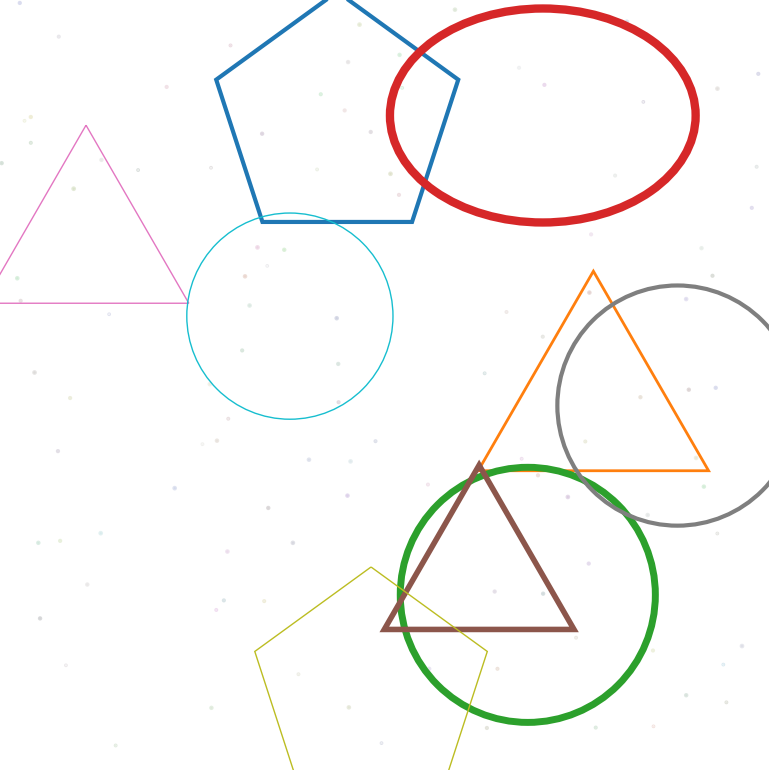[{"shape": "pentagon", "thickness": 1.5, "radius": 0.83, "center": [0.438, 0.845]}, {"shape": "triangle", "thickness": 1, "radius": 0.86, "center": [0.771, 0.475]}, {"shape": "circle", "thickness": 2.5, "radius": 0.83, "center": [0.685, 0.227]}, {"shape": "oval", "thickness": 3, "radius": 0.99, "center": [0.705, 0.85]}, {"shape": "triangle", "thickness": 2, "radius": 0.71, "center": [0.622, 0.254]}, {"shape": "triangle", "thickness": 0.5, "radius": 0.77, "center": [0.112, 0.683]}, {"shape": "circle", "thickness": 1.5, "radius": 0.78, "center": [0.88, 0.473]}, {"shape": "pentagon", "thickness": 0.5, "radius": 0.79, "center": [0.482, 0.105]}, {"shape": "circle", "thickness": 0.5, "radius": 0.67, "center": [0.376, 0.589]}]